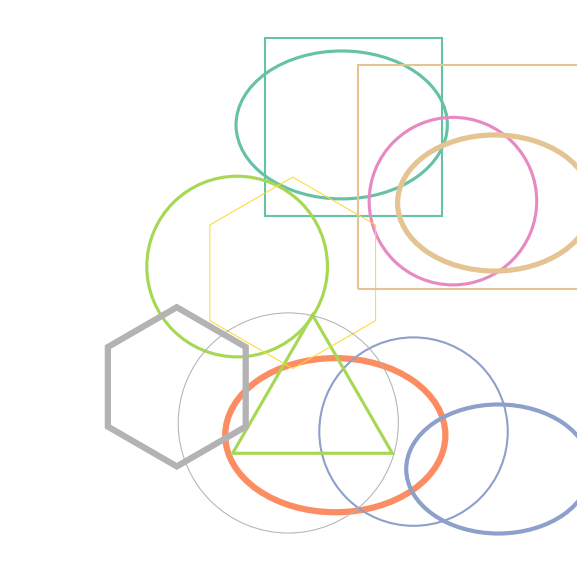[{"shape": "square", "thickness": 1, "radius": 0.77, "center": [0.611, 0.779]}, {"shape": "oval", "thickness": 1.5, "radius": 0.91, "center": [0.592, 0.783]}, {"shape": "oval", "thickness": 3, "radius": 0.95, "center": [0.581, 0.246]}, {"shape": "oval", "thickness": 2, "radius": 0.8, "center": [0.863, 0.187]}, {"shape": "circle", "thickness": 1, "radius": 0.82, "center": [0.716, 0.252]}, {"shape": "circle", "thickness": 1.5, "radius": 0.73, "center": [0.784, 0.651]}, {"shape": "circle", "thickness": 1.5, "radius": 0.78, "center": [0.411, 0.538]}, {"shape": "triangle", "thickness": 1.5, "radius": 0.8, "center": [0.541, 0.294]}, {"shape": "hexagon", "thickness": 0.5, "radius": 0.83, "center": [0.507, 0.527]}, {"shape": "oval", "thickness": 2.5, "radius": 0.84, "center": [0.857, 0.648]}, {"shape": "square", "thickness": 1, "radius": 0.97, "center": [0.814, 0.693]}, {"shape": "circle", "thickness": 0.5, "radius": 0.95, "center": [0.499, 0.267]}, {"shape": "hexagon", "thickness": 3, "radius": 0.69, "center": [0.306, 0.329]}]